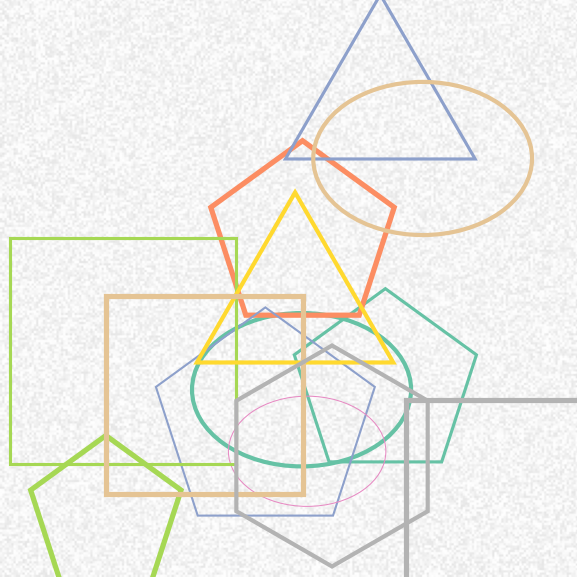[{"shape": "pentagon", "thickness": 1.5, "radius": 0.83, "center": [0.667, 0.333]}, {"shape": "oval", "thickness": 2, "radius": 0.95, "center": [0.522, 0.324]}, {"shape": "pentagon", "thickness": 2.5, "radius": 0.84, "center": [0.524, 0.588]}, {"shape": "triangle", "thickness": 1.5, "radius": 0.95, "center": [0.658, 0.819]}, {"shape": "pentagon", "thickness": 1, "radius": 1.0, "center": [0.46, 0.268]}, {"shape": "oval", "thickness": 0.5, "radius": 0.68, "center": [0.532, 0.218]}, {"shape": "pentagon", "thickness": 2.5, "radius": 0.68, "center": [0.183, 0.108]}, {"shape": "square", "thickness": 1.5, "radius": 0.98, "center": [0.213, 0.392]}, {"shape": "triangle", "thickness": 2, "radius": 0.98, "center": [0.511, 0.47]}, {"shape": "oval", "thickness": 2, "radius": 0.95, "center": [0.732, 0.725]}, {"shape": "square", "thickness": 2.5, "radius": 0.85, "center": [0.354, 0.315]}, {"shape": "hexagon", "thickness": 2, "radius": 0.96, "center": [0.575, 0.21]}, {"shape": "square", "thickness": 2.5, "radius": 0.98, "center": [0.899, 0.11]}]